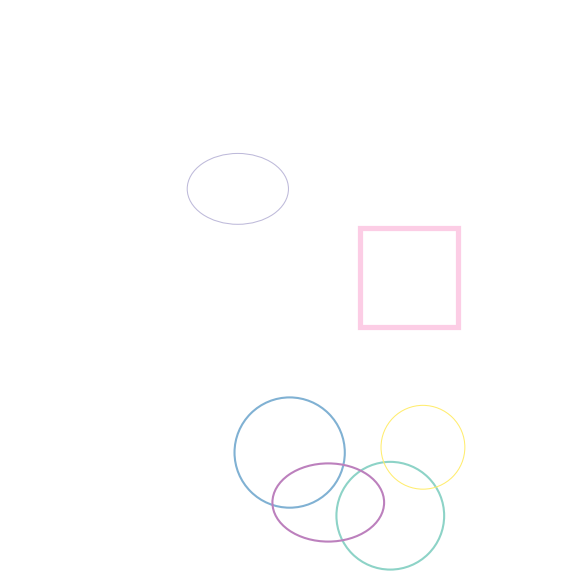[{"shape": "circle", "thickness": 1, "radius": 0.47, "center": [0.676, 0.106]}, {"shape": "oval", "thickness": 0.5, "radius": 0.44, "center": [0.412, 0.672]}, {"shape": "circle", "thickness": 1, "radius": 0.48, "center": [0.502, 0.216]}, {"shape": "square", "thickness": 2.5, "radius": 0.43, "center": [0.708, 0.519]}, {"shape": "oval", "thickness": 1, "radius": 0.48, "center": [0.568, 0.129]}, {"shape": "circle", "thickness": 0.5, "radius": 0.36, "center": [0.732, 0.225]}]